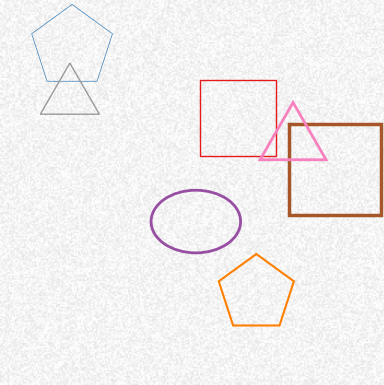[{"shape": "square", "thickness": 1, "radius": 0.49, "center": [0.619, 0.693]}, {"shape": "pentagon", "thickness": 0.5, "radius": 0.55, "center": [0.187, 0.878]}, {"shape": "oval", "thickness": 2, "radius": 0.58, "center": [0.509, 0.425]}, {"shape": "pentagon", "thickness": 1.5, "radius": 0.51, "center": [0.666, 0.238]}, {"shape": "square", "thickness": 2.5, "radius": 0.59, "center": [0.87, 0.56]}, {"shape": "triangle", "thickness": 2, "radius": 0.5, "center": [0.761, 0.635]}, {"shape": "triangle", "thickness": 1, "radius": 0.44, "center": [0.181, 0.748]}]